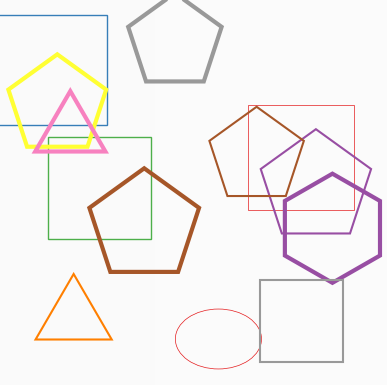[{"shape": "oval", "thickness": 0.5, "radius": 0.56, "center": [0.564, 0.119]}, {"shape": "square", "thickness": 0.5, "radius": 0.68, "center": [0.777, 0.592]}, {"shape": "square", "thickness": 1, "radius": 0.71, "center": [0.135, 0.818]}, {"shape": "square", "thickness": 1, "radius": 0.66, "center": [0.257, 0.511]}, {"shape": "pentagon", "thickness": 1.5, "radius": 0.75, "center": [0.815, 0.515]}, {"shape": "hexagon", "thickness": 3, "radius": 0.71, "center": [0.858, 0.407]}, {"shape": "triangle", "thickness": 1.5, "radius": 0.57, "center": [0.19, 0.175]}, {"shape": "pentagon", "thickness": 3, "radius": 0.66, "center": [0.148, 0.726]}, {"shape": "pentagon", "thickness": 3, "radius": 0.74, "center": [0.372, 0.414]}, {"shape": "pentagon", "thickness": 1.5, "radius": 0.64, "center": [0.662, 0.595]}, {"shape": "triangle", "thickness": 3, "radius": 0.52, "center": [0.181, 0.659]}, {"shape": "square", "thickness": 1.5, "radius": 0.53, "center": [0.777, 0.167]}, {"shape": "pentagon", "thickness": 3, "radius": 0.63, "center": [0.451, 0.891]}]